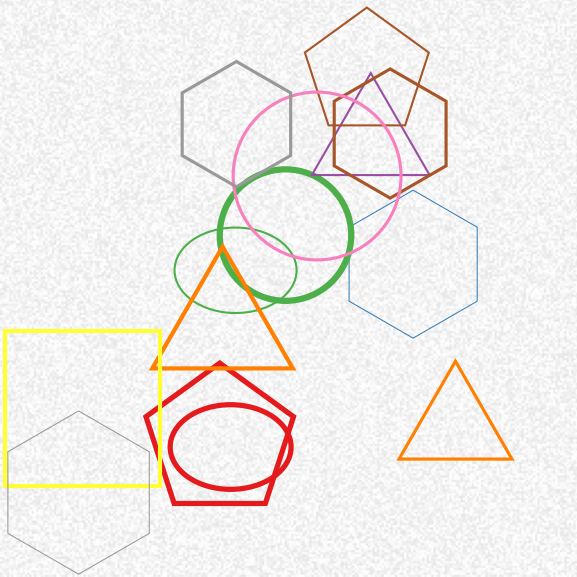[{"shape": "pentagon", "thickness": 2.5, "radius": 0.67, "center": [0.381, 0.236]}, {"shape": "oval", "thickness": 2.5, "radius": 0.52, "center": [0.399, 0.225]}, {"shape": "hexagon", "thickness": 0.5, "radius": 0.64, "center": [0.715, 0.542]}, {"shape": "circle", "thickness": 3, "radius": 0.57, "center": [0.494, 0.592]}, {"shape": "oval", "thickness": 1, "radius": 0.53, "center": [0.408, 0.531]}, {"shape": "triangle", "thickness": 1, "radius": 0.59, "center": [0.642, 0.755]}, {"shape": "triangle", "thickness": 1.5, "radius": 0.56, "center": [0.789, 0.261]}, {"shape": "triangle", "thickness": 2, "radius": 0.7, "center": [0.385, 0.431]}, {"shape": "square", "thickness": 2, "radius": 0.67, "center": [0.142, 0.291]}, {"shape": "pentagon", "thickness": 1, "radius": 0.56, "center": [0.635, 0.873]}, {"shape": "hexagon", "thickness": 1.5, "radius": 0.56, "center": [0.676, 0.768]}, {"shape": "circle", "thickness": 1.5, "radius": 0.73, "center": [0.549, 0.694]}, {"shape": "hexagon", "thickness": 0.5, "radius": 0.71, "center": [0.136, 0.146]}, {"shape": "hexagon", "thickness": 1.5, "radius": 0.54, "center": [0.409, 0.784]}]